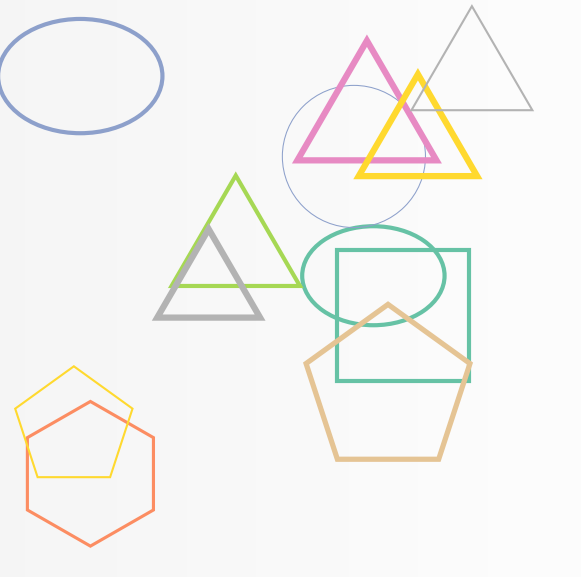[{"shape": "oval", "thickness": 2, "radius": 0.61, "center": [0.642, 0.522]}, {"shape": "square", "thickness": 2, "radius": 0.57, "center": [0.693, 0.454]}, {"shape": "hexagon", "thickness": 1.5, "radius": 0.63, "center": [0.156, 0.179]}, {"shape": "oval", "thickness": 2, "radius": 0.71, "center": [0.138, 0.867]}, {"shape": "circle", "thickness": 0.5, "radius": 0.62, "center": [0.609, 0.728]}, {"shape": "triangle", "thickness": 3, "radius": 0.69, "center": [0.631, 0.791]}, {"shape": "triangle", "thickness": 2, "radius": 0.64, "center": [0.406, 0.568]}, {"shape": "triangle", "thickness": 3, "radius": 0.59, "center": [0.719, 0.753]}, {"shape": "pentagon", "thickness": 1, "radius": 0.53, "center": [0.127, 0.259]}, {"shape": "pentagon", "thickness": 2.5, "radius": 0.74, "center": [0.668, 0.324]}, {"shape": "triangle", "thickness": 1, "radius": 0.6, "center": [0.812, 0.868]}, {"shape": "triangle", "thickness": 3, "radius": 0.51, "center": [0.359, 0.5]}]